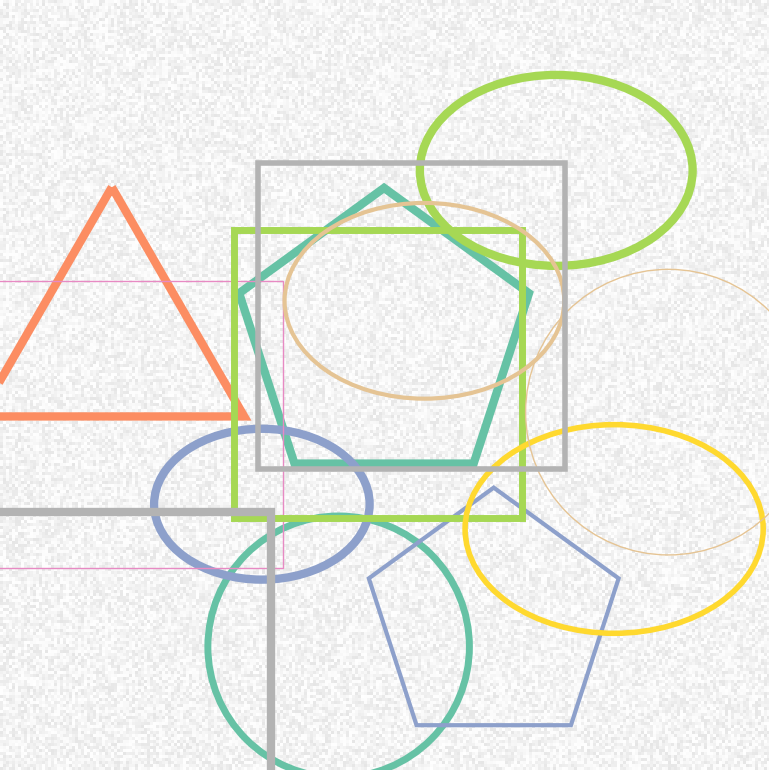[{"shape": "circle", "thickness": 2.5, "radius": 0.85, "center": [0.44, 0.16]}, {"shape": "pentagon", "thickness": 3, "radius": 0.99, "center": [0.499, 0.558]}, {"shape": "triangle", "thickness": 3, "radius": 0.99, "center": [0.145, 0.558]}, {"shape": "pentagon", "thickness": 1.5, "radius": 0.85, "center": [0.641, 0.196]}, {"shape": "oval", "thickness": 3, "radius": 0.7, "center": [0.34, 0.345]}, {"shape": "square", "thickness": 0.5, "radius": 0.93, "center": [0.181, 0.449]}, {"shape": "oval", "thickness": 3, "radius": 0.89, "center": [0.722, 0.779]}, {"shape": "square", "thickness": 2.5, "radius": 0.93, "center": [0.491, 0.514]}, {"shape": "oval", "thickness": 2, "radius": 0.97, "center": [0.798, 0.313]}, {"shape": "oval", "thickness": 1.5, "radius": 0.91, "center": [0.551, 0.609]}, {"shape": "circle", "thickness": 0.5, "radius": 0.93, "center": [0.868, 0.465]}, {"shape": "square", "thickness": 2, "radius": 1.0, "center": [0.535, 0.59]}, {"shape": "square", "thickness": 3, "radius": 0.9, "center": [0.172, 0.154]}]